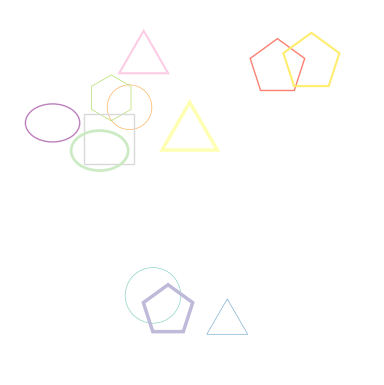[{"shape": "circle", "thickness": 0.5, "radius": 0.36, "center": [0.397, 0.233]}, {"shape": "triangle", "thickness": 2.5, "radius": 0.41, "center": [0.493, 0.652]}, {"shape": "pentagon", "thickness": 2.5, "radius": 0.34, "center": [0.436, 0.193]}, {"shape": "pentagon", "thickness": 1, "radius": 0.37, "center": [0.721, 0.825]}, {"shape": "triangle", "thickness": 0.5, "radius": 0.31, "center": [0.59, 0.162]}, {"shape": "circle", "thickness": 0.5, "radius": 0.29, "center": [0.336, 0.722]}, {"shape": "hexagon", "thickness": 0.5, "radius": 0.3, "center": [0.289, 0.746]}, {"shape": "triangle", "thickness": 1.5, "radius": 0.37, "center": [0.373, 0.846]}, {"shape": "square", "thickness": 1, "radius": 0.32, "center": [0.283, 0.639]}, {"shape": "oval", "thickness": 1, "radius": 0.35, "center": [0.137, 0.681]}, {"shape": "oval", "thickness": 2, "radius": 0.37, "center": [0.259, 0.609]}, {"shape": "pentagon", "thickness": 1.5, "radius": 0.38, "center": [0.809, 0.838]}]